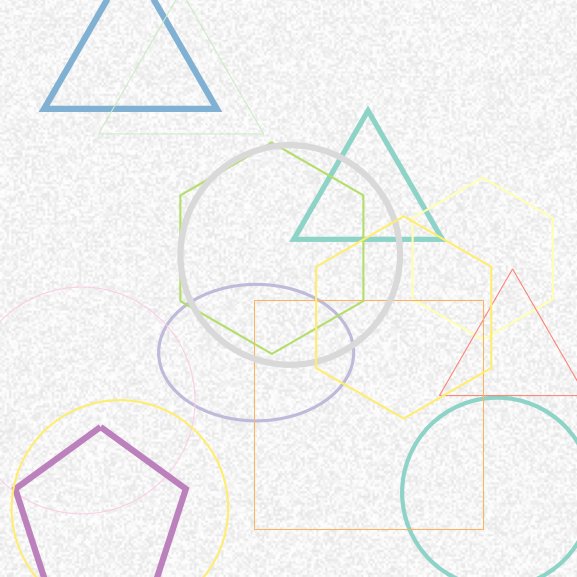[{"shape": "triangle", "thickness": 2.5, "radius": 0.74, "center": [0.637, 0.659]}, {"shape": "circle", "thickness": 2, "radius": 0.82, "center": [0.861, 0.146]}, {"shape": "hexagon", "thickness": 1, "radius": 0.7, "center": [0.836, 0.551]}, {"shape": "oval", "thickness": 1.5, "radius": 0.84, "center": [0.444, 0.389]}, {"shape": "triangle", "thickness": 0.5, "radius": 0.73, "center": [0.888, 0.387]}, {"shape": "triangle", "thickness": 3, "radius": 0.86, "center": [0.226, 0.897]}, {"shape": "square", "thickness": 0.5, "radius": 0.99, "center": [0.638, 0.281]}, {"shape": "hexagon", "thickness": 1, "radius": 0.91, "center": [0.471, 0.569]}, {"shape": "circle", "thickness": 0.5, "radius": 0.98, "center": [0.141, 0.306]}, {"shape": "circle", "thickness": 3, "radius": 0.95, "center": [0.503, 0.558]}, {"shape": "pentagon", "thickness": 3, "radius": 0.78, "center": [0.174, 0.105]}, {"shape": "triangle", "thickness": 0.5, "radius": 0.83, "center": [0.314, 0.85]}, {"shape": "hexagon", "thickness": 1, "radius": 0.88, "center": [0.699, 0.45]}, {"shape": "circle", "thickness": 1, "radius": 0.94, "center": [0.208, 0.119]}]